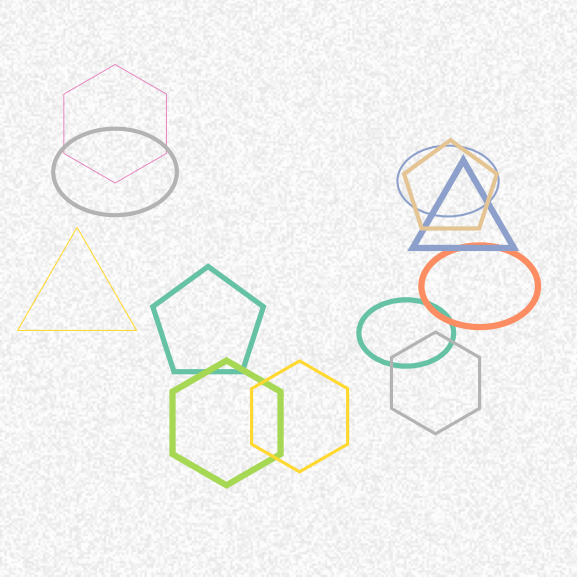[{"shape": "oval", "thickness": 2.5, "radius": 0.41, "center": [0.703, 0.423]}, {"shape": "pentagon", "thickness": 2.5, "radius": 0.5, "center": [0.36, 0.437]}, {"shape": "oval", "thickness": 3, "radius": 0.51, "center": [0.831, 0.503]}, {"shape": "triangle", "thickness": 3, "radius": 0.51, "center": [0.802, 0.62]}, {"shape": "oval", "thickness": 1, "radius": 0.44, "center": [0.776, 0.686]}, {"shape": "hexagon", "thickness": 0.5, "radius": 0.51, "center": [0.199, 0.785]}, {"shape": "hexagon", "thickness": 3, "radius": 0.54, "center": [0.392, 0.267]}, {"shape": "triangle", "thickness": 0.5, "radius": 0.6, "center": [0.133, 0.486]}, {"shape": "hexagon", "thickness": 1.5, "radius": 0.48, "center": [0.519, 0.278]}, {"shape": "pentagon", "thickness": 2, "radius": 0.42, "center": [0.78, 0.672]}, {"shape": "hexagon", "thickness": 1.5, "radius": 0.44, "center": [0.754, 0.336]}, {"shape": "oval", "thickness": 2, "radius": 0.54, "center": [0.199, 0.701]}]